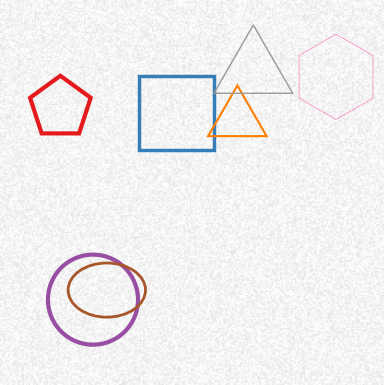[{"shape": "pentagon", "thickness": 3, "radius": 0.41, "center": [0.157, 0.72]}, {"shape": "square", "thickness": 2.5, "radius": 0.48, "center": [0.458, 0.706]}, {"shape": "circle", "thickness": 3, "radius": 0.58, "center": [0.242, 0.222]}, {"shape": "triangle", "thickness": 1.5, "radius": 0.44, "center": [0.617, 0.69]}, {"shape": "oval", "thickness": 2, "radius": 0.5, "center": [0.277, 0.247]}, {"shape": "hexagon", "thickness": 0.5, "radius": 0.55, "center": [0.873, 0.8]}, {"shape": "triangle", "thickness": 1, "radius": 0.59, "center": [0.658, 0.817]}]